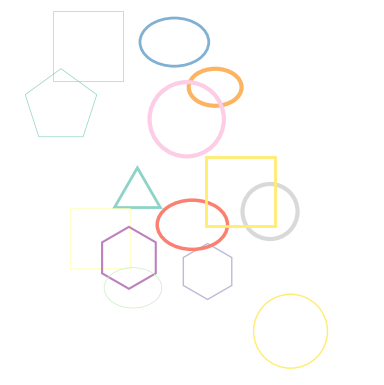[{"shape": "triangle", "thickness": 2, "radius": 0.34, "center": [0.357, 0.495]}, {"shape": "pentagon", "thickness": 0.5, "radius": 0.49, "center": [0.158, 0.724]}, {"shape": "square", "thickness": 0.5, "radius": 0.39, "center": [0.26, 0.381]}, {"shape": "hexagon", "thickness": 1, "radius": 0.36, "center": [0.539, 0.295]}, {"shape": "oval", "thickness": 2.5, "radius": 0.46, "center": [0.5, 0.416]}, {"shape": "oval", "thickness": 2, "radius": 0.45, "center": [0.453, 0.891]}, {"shape": "oval", "thickness": 3, "radius": 0.34, "center": [0.559, 0.773]}, {"shape": "square", "thickness": 0.5, "radius": 0.45, "center": [0.229, 0.88]}, {"shape": "circle", "thickness": 3, "radius": 0.48, "center": [0.485, 0.69]}, {"shape": "circle", "thickness": 3, "radius": 0.36, "center": [0.701, 0.451]}, {"shape": "hexagon", "thickness": 1.5, "radius": 0.4, "center": [0.335, 0.33]}, {"shape": "oval", "thickness": 0.5, "radius": 0.37, "center": [0.345, 0.252]}, {"shape": "circle", "thickness": 1, "radius": 0.48, "center": [0.755, 0.14]}, {"shape": "square", "thickness": 2, "radius": 0.44, "center": [0.625, 0.503]}]